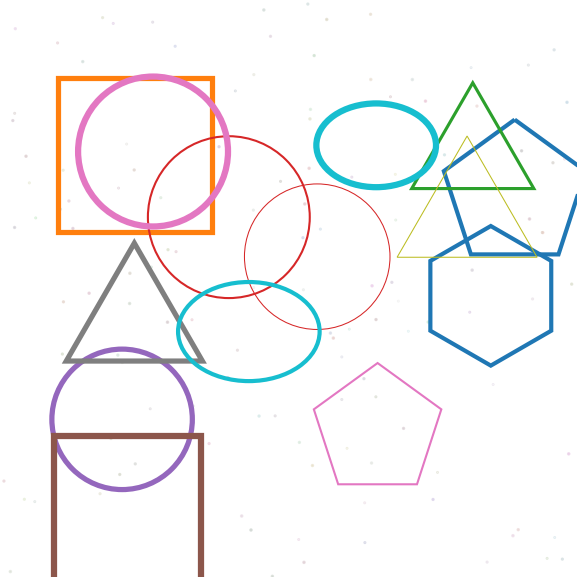[{"shape": "hexagon", "thickness": 2, "radius": 0.6, "center": [0.85, 0.487]}, {"shape": "pentagon", "thickness": 2, "radius": 0.64, "center": [0.891, 0.663]}, {"shape": "square", "thickness": 2.5, "radius": 0.67, "center": [0.234, 0.73]}, {"shape": "triangle", "thickness": 1.5, "radius": 0.61, "center": [0.819, 0.734]}, {"shape": "circle", "thickness": 1, "radius": 0.7, "center": [0.396, 0.623]}, {"shape": "circle", "thickness": 0.5, "radius": 0.63, "center": [0.549, 0.555]}, {"shape": "circle", "thickness": 2.5, "radius": 0.61, "center": [0.211, 0.273]}, {"shape": "square", "thickness": 3, "radius": 0.64, "center": [0.221, 0.117]}, {"shape": "pentagon", "thickness": 1, "radius": 0.58, "center": [0.654, 0.254]}, {"shape": "circle", "thickness": 3, "radius": 0.65, "center": [0.265, 0.737]}, {"shape": "triangle", "thickness": 2.5, "radius": 0.68, "center": [0.233, 0.442]}, {"shape": "triangle", "thickness": 0.5, "radius": 0.7, "center": [0.809, 0.624]}, {"shape": "oval", "thickness": 2, "radius": 0.61, "center": [0.431, 0.425]}, {"shape": "oval", "thickness": 3, "radius": 0.52, "center": [0.651, 0.748]}]